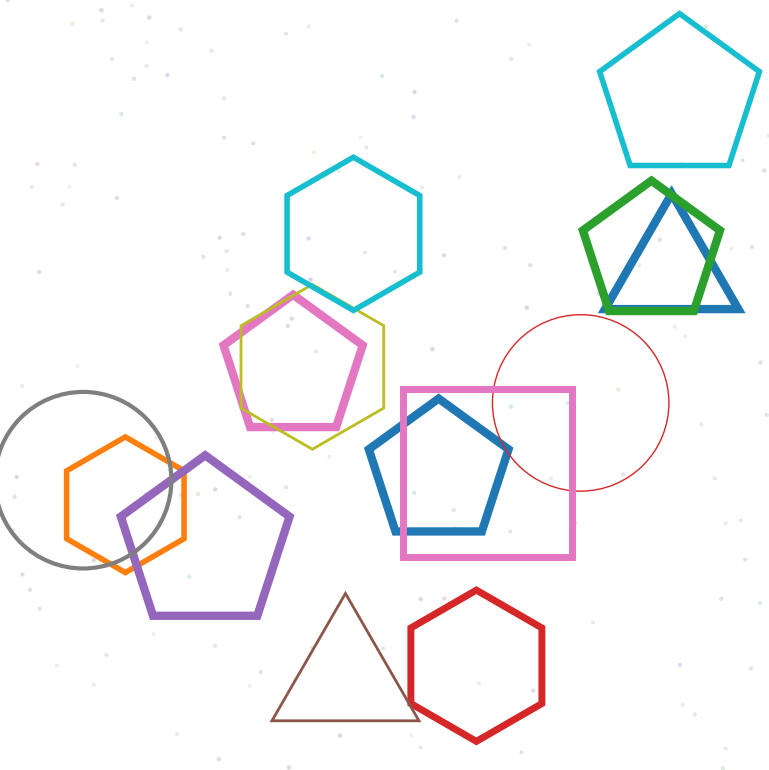[{"shape": "pentagon", "thickness": 3, "radius": 0.48, "center": [0.57, 0.387]}, {"shape": "triangle", "thickness": 3, "radius": 0.5, "center": [0.872, 0.649]}, {"shape": "hexagon", "thickness": 2, "radius": 0.44, "center": [0.163, 0.344]}, {"shape": "pentagon", "thickness": 3, "radius": 0.47, "center": [0.846, 0.672]}, {"shape": "hexagon", "thickness": 2.5, "radius": 0.49, "center": [0.619, 0.135]}, {"shape": "circle", "thickness": 0.5, "radius": 0.57, "center": [0.754, 0.477]}, {"shape": "pentagon", "thickness": 3, "radius": 0.58, "center": [0.266, 0.293]}, {"shape": "triangle", "thickness": 1, "radius": 0.55, "center": [0.449, 0.119]}, {"shape": "pentagon", "thickness": 3, "radius": 0.48, "center": [0.381, 0.522]}, {"shape": "square", "thickness": 2.5, "radius": 0.55, "center": [0.633, 0.386]}, {"shape": "circle", "thickness": 1.5, "radius": 0.57, "center": [0.108, 0.376]}, {"shape": "hexagon", "thickness": 1, "radius": 0.54, "center": [0.406, 0.524]}, {"shape": "pentagon", "thickness": 2, "radius": 0.55, "center": [0.882, 0.873]}, {"shape": "hexagon", "thickness": 2, "radius": 0.5, "center": [0.459, 0.696]}]